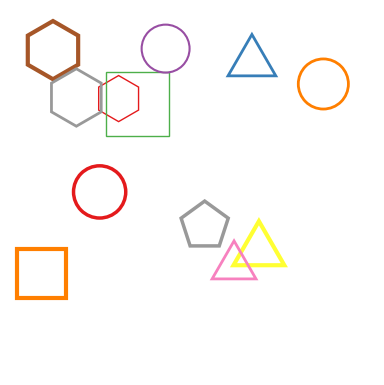[{"shape": "hexagon", "thickness": 1, "radius": 0.3, "center": [0.308, 0.744]}, {"shape": "circle", "thickness": 2.5, "radius": 0.34, "center": [0.259, 0.501]}, {"shape": "triangle", "thickness": 2, "radius": 0.36, "center": [0.654, 0.839]}, {"shape": "square", "thickness": 1, "radius": 0.41, "center": [0.357, 0.729]}, {"shape": "circle", "thickness": 1.5, "radius": 0.31, "center": [0.43, 0.874]}, {"shape": "circle", "thickness": 2, "radius": 0.33, "center": [0.84, 0.782]}, {"shape": "square", "thickness": 3, "radius": 0.32, "center": [0.107, 0.289]}, {"shape": "triangle", "thickness": 3, "radius": 0.38, "center": [0.673, 0.349]}, {"shape": "hexagon", "thickness": 3, "radius": 0.38, "center": [0.138, 0.87]}, {"shape": "triangle", "thickness": 2, "radius": 0.33, "center": [0.608, 0.308]}, {"shape": "pentagon", "thickness": 2.5, "radius": 0.32, "center": [0.532, 0.413]}, {"shape": "hexagon", "thickness": 2, "radius": 0.37, "center": [0.198, 0.747]}]